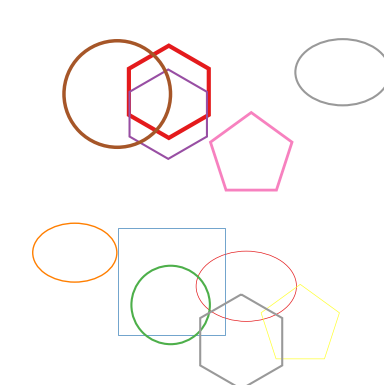[{"shape": "oval", "thickness": 0.5, "radius": 0.65, "center": [0.64, 0.256]}, {"shape": "hexagon", "thickness": 3, "radius": 0.6, "center": [0.439, 0.762]}, {"shape": "square", "thickness": 0.5, "radius": 0.69, "center": [0.446, 0.269]}, {"shape": "circle", "thickness": 1.5, "radius": 0.51, "center": [0.443, 0.208]}, {"shape": "hexagon", "thickness": 1.5, "radius": 0.58, "center": [0.437, 0.703]}, {"shape": "oval", "thickness": 1, "radius": 0.55, "center": [0.194, 0.344]}, {"shape": "pentagon", "thickness": 0.5, "radius": 0.53, "center": [0.78, 0.154]}, {"shape": "circle", "thickness": 2.5, "radius": 0.69, "center": [0.305, 0.756]}, {"shape": "pentagon", "thickness": 2, "radius": 0.56, "center": [0.653, 0.596]}, {"shape": "hexagon", "thickness": 1.5, "radius": 0.61, "center": [0.627, 0.112]}, {"shape": "oval", "thickness": 1.5, "radius": 0.61, "center": [0.89, 0.812]}]